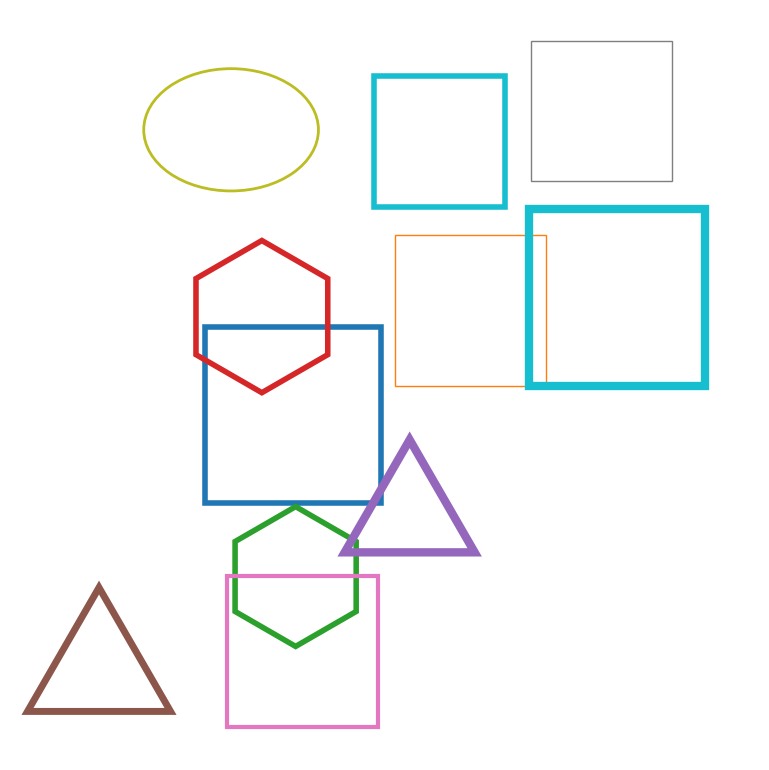[{"shape": "square", "thickness": 2, "radius": 0.57, "center": [0.38, 0.461]}, {"shape": "square", "thickness": 0.5, "radius": 0.49, "center": [0.611, 0.596]}, {"shape": "hexagon", "thickness": 2, "radius": 0.45, "center": [0.384, 0.251]}, {"shape": "hexagon", "thickness": 2, "radius": 0.49, "center": [0.34, 0.589]}, {"shape": "triangle", "thickness": 3, "radius": 0.49, "center": [0.532, 0.331]}, {"shape": "triangle", "thickness": 2.5, "radius": 0.54, "center": [0.129, 0.13]}, {"shape": "square", "thickness": 1.5, "radius": 0.49, "center": [0.392, 0.154]}, {"shape": "square", "thickness": 0.5, "radius": 0.46, "center": [0.782, 0.856]}, {"shape": "oval", "thickness": 1, "radius": 0.57, "center": [0.3, 0.831]}, {"shape": "square", "thickness": 3, "radius": 0.57, "center": [0.801, 0.614]}, {"shape": "square", "thickness": 2, "radius": 0.43, "center": [0.571, 0.816]}]